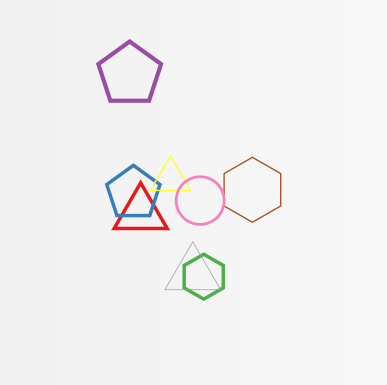[{"shape": "triangle", "thickness": 2.5, "radius": 0.4, "center": [0.363, 0.446]}, {"shape": "pentagon", "thickness": 2.5, "radius": 0.36, "center": [0.344, 0.498]}, {"shape": "hexagon", "thickness": 2.5, "radius": 0.29, "center": [0.526, 0.281]}, {"shape": "pentagon", "thickness": 3, "radius": 0.43, "center": [0.335, 0.807]}, {"shape": "triangle", "thickness": 1, "radius": 0.3, "center": [0.44, 0.535]}, {"shape": "hexagon", "thickness": 1, "radius": 0.42, "center": [0.651, 0.507]}, {"shape": "circle", "thickness": 2, "radius": 0.31, "center": [0.516, 0.479]}, {"shape": "triangle", "thickness": 0.5, "radius": 0.42, "center": [0.497, 0.289]}]